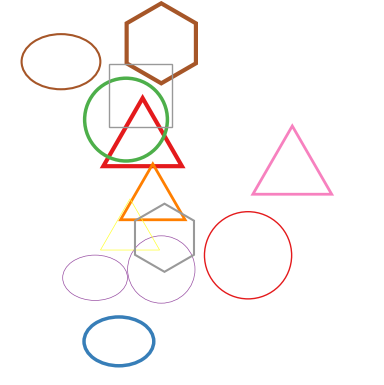[{"shape": "triangle", "thickness": 3, "radius": 0.59, "center": [0.37, 0.627]}, {"shape": "circle", "thickness": 1, "radius": 0.57, "center": [0.644, 0.337]}, {"shape": "oval", "thickness": 2.5, "radius": 0.45, "center": [0.309, 0.113]}, {"shape": "circle", "thickness": 2.5, "radius": 0.54, "center": [0.327, 0.689]}, {"shape": "circle", "thickness": 0.5, "radius": 0.44, "center": [0.419, 0.3]}, {"shape": "oval", "thickness": 0.5, "radius": 0.42, "center": [0.247, 0.279]}, {"shape": "triangle", "thickness": 2, "radius": 0.48, "center": [0.397, 0.478]}, {"shape": "triangle", "thickness": 0.5, "radius": 0.44, "center": [0.338, 0.395]}, {"shape": "hexagon", "thickness": 3, "radius": 0.52, "center": [0.419, 0.887]}, {"shape": "oval", "thickness": 1.5, "radius": 0.51, "center": [0.158, 0.84]}, {"shape": "triangle", "thickness": 2, "radius": 0.59, "center": [0.759, 0.555]}, {"shape": "square", "thickness": 1, "radius": 0.41, "center": [0.366, 0.753]}, {"shape": "hexagon", "thickness": 1.5, "radius": 0.44, "center": [0.427, 0.382]}]